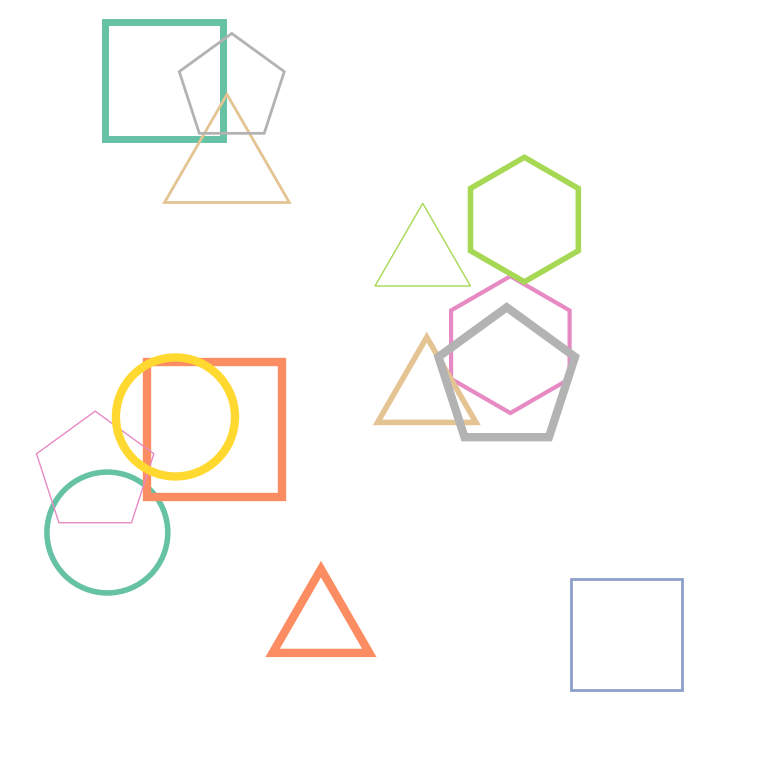[{"shape": "circle", "thickness": 2, "radius": 0.39, "center": [0.139, 0.308]}, {"shape": "square", "thickness": 2.5, "radius": 0.38, "center": [0.213, 0.895]}, {"shape": "triangle", "thickness": 3, "radius": 0.36, "center": [0.417, 0.188]}, {"shape": "square", "thickness": 3, "radius": 0.44, "center": [0.279, 0.442]}, {"shape": "square", "thickness": 1, "radius": 0.36, "center": [0.814, 0.176]}, {"shape": "pentagon", "thickness": 0.5, "radius": 0.4, "center": [0.124, 0.386]}, {"shape": "hexagon", "thickness": 1.5, "radius": 0.44, "center": [0.663, 0.552]}, {"shape": "triangle", "thickness": 0.5, "radius": 0.36, "center": [0.549, 0.664]}, {"shape": "hexagon", "thickness": 2, "radius": 0.4, "center": [0.681, 0.715]}, {"shape": "circle", "thickness": 3, "radius": 0.39, "center": [0.228, 0.459]}, {"shape": "triangle", "thickness": 1, "radius": 0.47, "center": [0.295, 0.784]}, {"shape": "triangle", "thickness": 2, "radius": 0.37, "center": [0.554, 0.488]}, {"shape": "pentagon", "thickness": 3, "radius": 0.47, "center": [0.658, 0.508]}, {"shape": "pentagon", "thickness": 1, "radius": 0.36, "center": [0.301, 0.885]}]